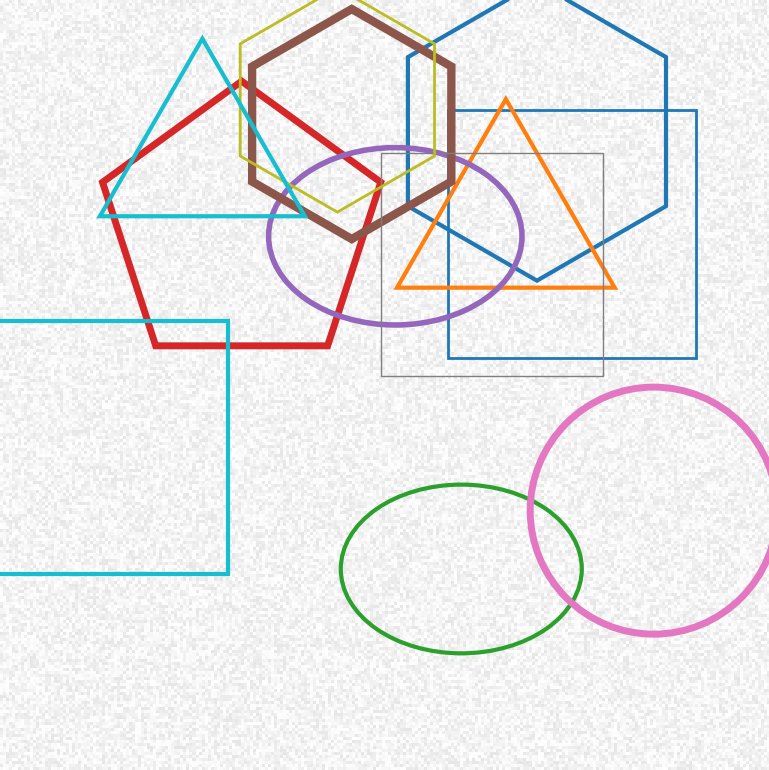[{"shape": "square", "thickness": 1, "radius": 0.8, "center": [0.743, 0.696]}, {"shape": "hexagon", "thickness": 1.5, "radius": 0.97, "center": [0.697, 0.829]}, {"shape": "triangle", "thickness": 1.5, "radius": 0.82, "center": [0.657, 0.708]}, {"shape": "oval", "thickness": 1.5, "radius": 0.78, "center": [0.599, 0.261]}, {"shape": "pentagon", "thickness": 2.5, "radius": 0.95, "center": [0.314, 0.705]}, {"shape": "oval", "thickness": 2, "radius": 0.82, "center": [0.513, 0.693]}, {"shape": "hexagon", "thickness": 3, "radius": 0.75, "center": [0.457, 0.839]}, {"shape": "circle", "thickness": 2.5, "radius": 0.8, "center": [0.849, 0.337]}, {"shape": "square", "thickness": 0.5, "radius": 0.72, "center": [0.639, 0.656]}, {"shape": "hexagon", "thickness": 1, "radius": 0.73, "center": [0.438, 0.87]}, {"shape": "triangle", "thickness": 1.5, "radius": 0.77, "center": [0.263, 0.796]}, {"shape": "square", "thickness": 1.5, "radius": 0.82, "center": [0.132, 0.419]}]